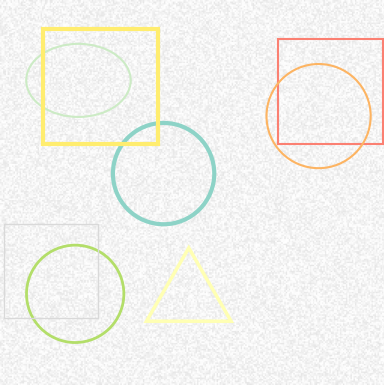[{"shape": "circle", "thickness": 3, "radius": 0.66, "center": [0.425, 0.549]}, {"shape": "triangle", "thickness": 2.5, "radius": 0.63, "center": [0.49, 0.229]}, {"shape": "square", "thickness": 1.5, "radius": 0.68, "center": [0.859, 0.762]}, {"shape": "circle", "thickness": 1.5, "radius": 0.68, "center": [0.828, 0.698]}, {"shape": "circle", "thickness": 2, "radius": 0.63, "center": [0.195, 0.237]}, {"shape": "square", "thickness": 1, "radius": 0.61, "center": [0.132, 0.296]}, {"shape": "oval", "thickness": 1.5, "radius": 0.68, "center": [0.204, 0.791]}, {"shape": "square", "thickness": 3, "radius": 0.74, "center": [0.26, 0.775]}]